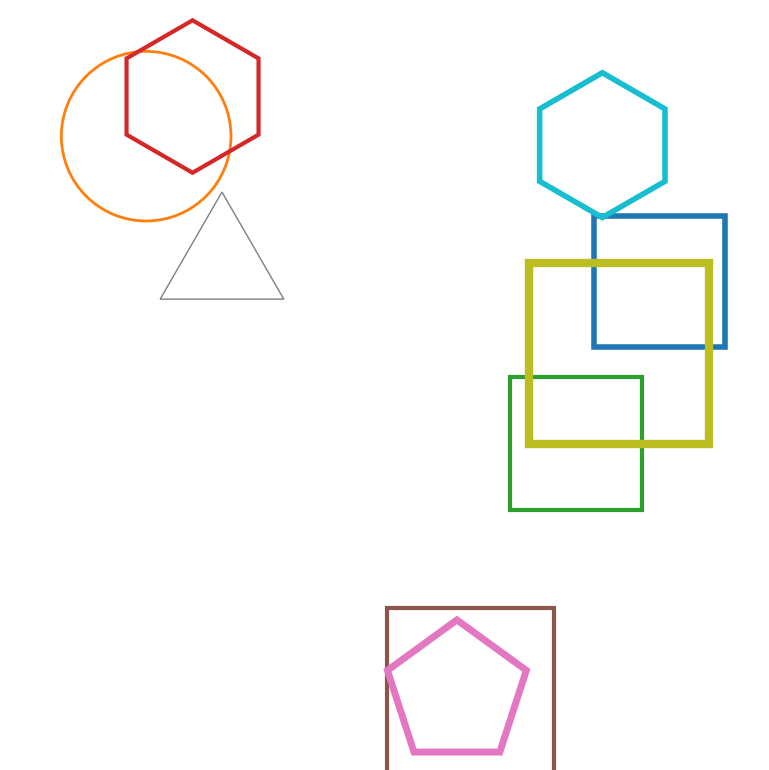[{"shape": "square", "thickness": 2, "radius": 0.42, "center": [0.856, 0.635]}, {"shape": "circle", "thickness": 1, "radius": 0.55, "center": [0.19, 0.823]}, {"shape": "square", "thickness": 1.5, "radius": 0.43, "center": [0.748, 0.424]}, {"shape": "hexagon", "thickness": 1.5, "radius": 0.49, "center": [0.25, 0.875]}, {"shape": "square", "thickness": 1.5, "radius": 0.54, "center": [0.611, 0.103]}, {"shape": "pentagon", "thickness": 2.5, "radius": 0.47, "center": [0.593, 0.1]}, {"shape": "triangle", "thickness": 0.5, "radius": 0.46, "center": [0.288, 0.658]}, {"shape": "square", "thickness": 3, "radius": 0.59, "center": [0.804, 0.541]}, {"shape": "hexagon", "thickness": 2, "radius": 0.47, "center": [0.782, 0.812]}]